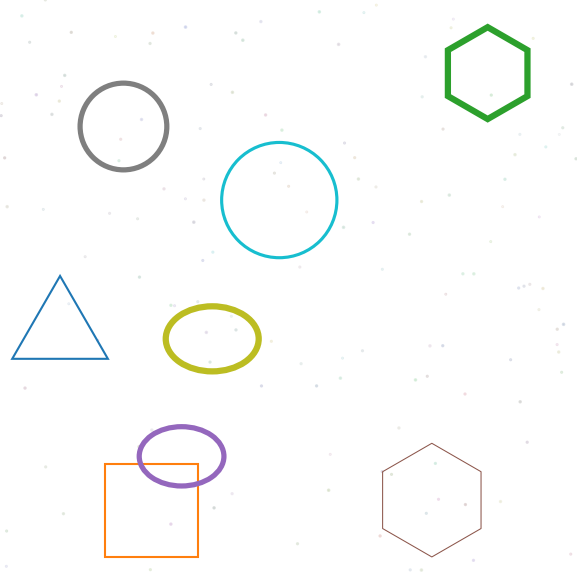[{"shape": "triangle", "thickness": 1, "radius": 0.48, "center": [0.104, 0.426]}, {"shape": "square", "thickness": 1, "radius": 0.4, "center": [0.262, 0.115]}, {"shape": "hexagon", "thickness": 3, "radius": 0.4, "center": [0.844, 0.873]}, {"shape": "oval", "thickness": 2.5, "radius": 0.37, "center": [0.314, 0.209]}, {"shape": "hexagon", "thickness": 0.5, "radius": 0.49, "center": [0.748, 0.133]}, {"shape": "circle", "thickness": 2.5, "radius": 0.38, "center": [0.214, 0.78]}, {"shape": "oval", "thickness": 3, "radius": 0.4, "center": [0.367, 0.412]}, {"shape": "circle", "thickness": 1.5, "radius": 0.5, "center": [0.484, 0.653]}]